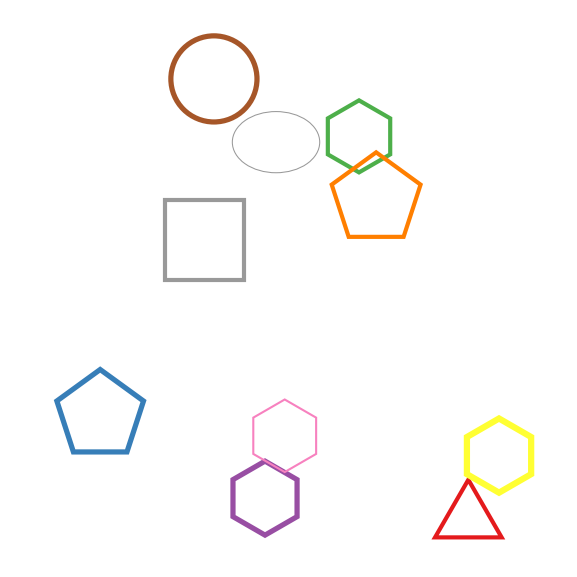[{"shape": "triangle", "thickness": 2, "radius": 0.33, "center": [0.811, 0.102]}, {"shape": "pentagon", "thickness": 2.5, "radius": 0.39, "center": [0.173, 0.28]}, {"shape": "hexagon", "thickness": 2, "radius": 0.31, "center": [0.622, 0.763]}, {"shape": "hexagon", "thickness": 2.5, "radius": 0.32, "center": [0.459, 0.137]}, {"shape": "pentagon", "thickness": 2, "radius": 0.4, "center": [0.651, 0.654]}, {"shape": "hexagon", "thickness": 3, "radius": 0.32, "center": [0.864, 0.21]}, {"shape": "circle", "thickness": 2.5, "radius": 0.37, "center": [0.37, 0.862]}, {"shape": "hexagon", "thickness": 1, "radius": 0.31, "center": [0.493, 0.245]}, {"shape": "square", "thickness": 2, "radius": 0.34, "center": [0.355, 0.584]}, {"shape": "oval", "thickness": 0.5, "radius": 0.38, "center": [0.478, 0.753]}]